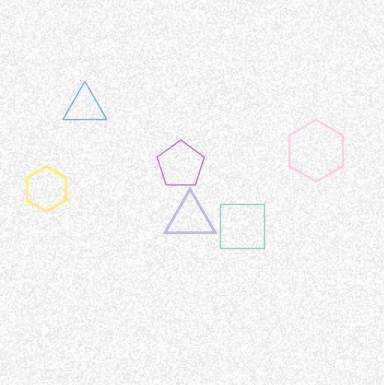[{"shape": "square", "thickness": 1, "radius": 0.29, "center": [0.63, 0.412]}, {"shape": "triangle", "thickness": 2, "radius": 0.38, "center": [0.494, 0.433]}, {"shape": "triangle", "thickness": 1, "radius": 0.33, "center": [0.221, 0.722]}, {"shape": "hexagon", "thickness": 1.5, "radius": 0.4, "center": [0.821, 0.609]}, {"shape": "pentagon", "thickness": 1, "radius": 0.32, "center": [0.469, 0.572]}, {"shape": "hexagon", "thickness": 2, "radius": 0.29, "center": [0.121, 0.509]}]